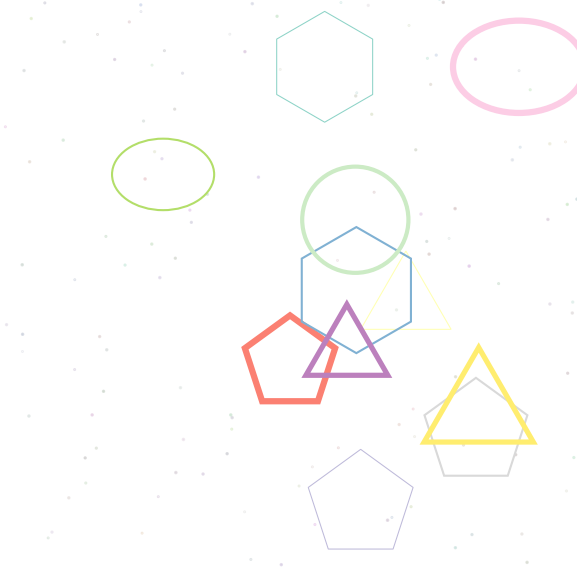[{"shape": "hexagon", "thickness": 0.5, "radius": 0.48, "center": [0.562, 0.883]}, {"shape": "triangle", "thickness": 0.5, "radius": 0.45, "center": [0.703, 0.474]}, {"shape": "pentagon", "thickness": 0.5, "radius": 0.48, "center": [0.625, 0.126]}, {"shape": "pentagon", "thickness": 3, "radius": 0.41, "center": [0.502, 0.371]}, {"shape": "hexagon", "thickness": 1, "radius": 0.55, "center": [0.617, 0.497]}, {"shape": "oval", "thickness": 1, "radius": 0.44, "center": [0.282, 0.697]}, {"shape": "oval", "thickness": 3, "radius": 0.57, "center": [0.899, 0.883]}, {"shape": "pentagon", "thickness": 1, "radius": 0.47, "center": [0.824, 0.251]}, {"shape": "triangle", "thickness": 2.5, "radius": 0.41, "center": [0.601, 0.39]}, {"shape": "circle", "thickness": 2, "radius": 0.46, "center": [0.615, 0.619]}, {"shape": "triangle", "thickness": 2.5, "radius": 0.55, "center": [0.829, 0.288]}]